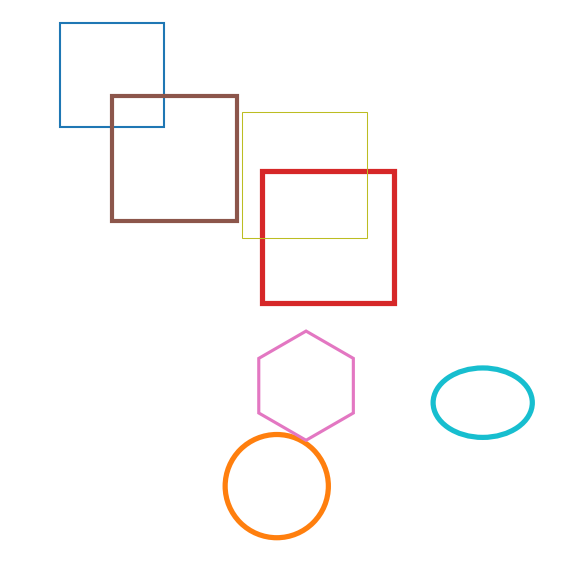[{"shape": "square", "thickness": 1, "radius": 0.45, "center": [0.193, 0.869]}, {"shape": "circle", "thickness": 2.5, "radius": 0.45, "center": [0.479, 0.157]}, {"shape": "square", "thickness": 2.5, "radius": 0.57, "center": [0.568, 0.589]}, {"shape": "square", "thickness": 2, "radius": 0.54, "center": [0.302, 0.724]}, {"shape": "hexagon", "thickness": 1.5, "radius": 0.47, "center": [0.53, 0.331]}, {"shape": "square", "thickness": 0.5, "radius": 0.54, "center": [0.527, 0.696]}, {"shape": "oval", "thickness": 2.5, "radius": 0.43, "center": [0.836, 0.302]}]